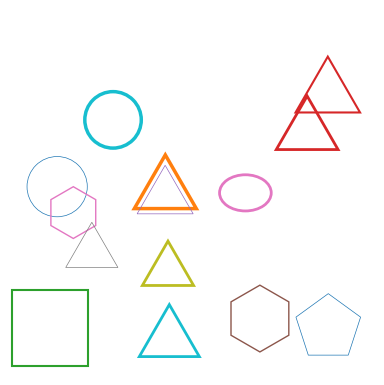[{"shape": "pentagon", "thickness": 0.5, "radius": 0.44, "center": [0.853, 0.149]}, {"shape": "circle", "thickness": 0.5, "radius": 0.39, "center": [0.148, 0.515]}, {"shape": "triangle", "thickness": 2.5, "radius": 0.46, "center": [0.429, 0.505]}, {"shape": "square", "thickness": 1.5, "radius": 0.49, "center": [0.13, 0.148]}, {"shape": "triangle", "thickness": 1.5, "radius": 0.48, "center": [0.851, 0.756]}, {"shape": "triangle", "thickness": 2, "radius": 0.46, "center": [0.798, 0.658]}, {"shape": "triangle", "thickness": 0.5, "radius": 0.42, "center": [0.429, 0.487]}, {"shape": "hexagon", "thickness": 1, "radius": 0.43, "center": [0.675, 0.173]}, {"shape": "oval", "thickness": 2, "radius": 0.34, "center": [0.637, 0.499]}, {"shape": "hexagon", "thickness": 1, "radius": 0.34, "center": [0.19, 0.448]}, {"shape": "triangle", "thickness": 0.5, "radius": 0.39, "center": [0.239, 0.344]}, {"shape": "triangle", "thickness": 2, "radius": 0.38, "center": [0.436, 0.297]}, {"shape": "circle", "thickness": 2.5, "radius": 0.37, "center": [0.294, 0.689]}, {"shape": "triangle", "thickness": 2, "radius": 0.45, "center": [0.44, 0.119]}]